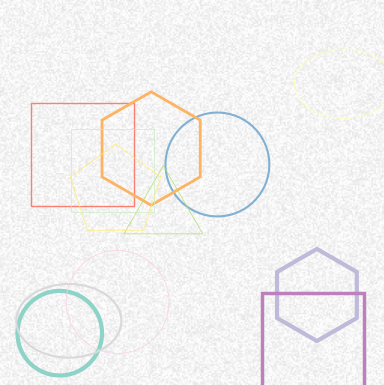[{"shape": "circle", "thickness": 3, "radius": 0.55, "center": [0.155, 0.135]}, {"shape": "oval", "thickness": 0.5, "radius": 0.64, "center": [0.893, 0.783]}, {"shape": "hexagon", "thickness": 3, "radius": 0.6, "center": [0.823, 0.234]}, {"shape": "square", "thickness": 1, "radius": 0.67, "center": [0.214, 0.598]}, {"shape": "circle", "thickness": 1.5, "radius": 0.67, "center": [0.565, 0.573]}, {"shape": "hexagon", "thickness": 2, "radius": 0.74, "center": [0.393, 0.614]}, {"shape": "triangle", "thickness": 0.5, "radius": 0.59, "center": [0.424, 0.452]}, {"shape": "circle", "thickness": 0.5, "radius": 0.67, "center": [0.305, 0.216]}, {"shape": "oval", "thickness": 1.5, "radius": 0.68, "center": [0.179, 0.167]}, {"shape": "square", "thickness": 2.5, "radius": 0.66, "center": [0.812, 0.106]}, {"shape": "square", "thickness": 0.5, "radius": 0.54, "center": [0.292, 0.557]}, {"shape": "pentagon", "thickness": 0.5, "radius": 0.62, "center": [0.3, 0.502]}]